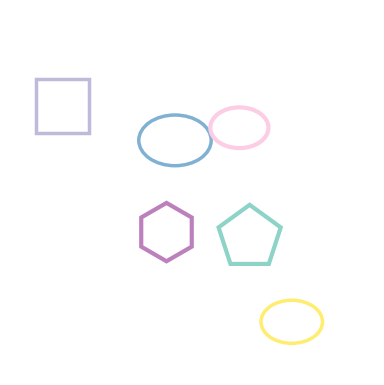[{"shape": "pentagon", "thickness": 3, "radius": 0.42, "center": [0.648, 0.383]}, {"shape": "square", "thickness": 2.5, "radius": 0.35, "center": [0.162, 0.724]}, {"shape": "oval", "thickness": 2.5, "radius": 0.47, "center": [0.455, 0.635]}, {"shape": "oval", "thickness": 3, "radius": 0.38, "center": [0.622, 0.668]}, {"shape": "hexagon", "thickness": 3, "radius": 0.38, "center": [0.432, 0.397]}, {"shape": "oval", "thickness": 2.5, "radius": 0.4, "center": [0.758, 0.164]}]